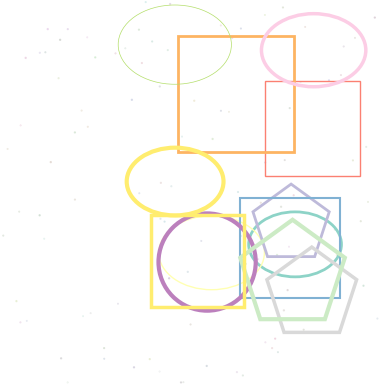[{"shape": "oval", "thickness": 2, "radius": 0.6, "center": [0.766, 0.365]}, {"shape": "oval", "thickness": 1, "radius": 0.69, "center": [0.55, 0.343]}, {"shape": "pentagon", "thickness": 2, "radius": 0.52, "center": [0.756, 0.418]}, {"shape": "square", "thickness": 1, "radius": 0.62, "center": [0.813, 0.666]}, {"shape": "square", "thickness": 1.5, "radius": 0.65, "center": [0.753, 0.357]}, {"shape": "square", "thickness": 2, "radius": 0.75, "center": [0.613, 0.756]}, {"shape": "oval", "thickness": 0.5, "radius": 0.74, "center": [0.454, 0.884]}, {"shape": "oval", "thickness": 2.5, "radius": 0.68, "center": [0.815, 0.87]}, {"shape": "pentagon", "thickness": 2.5, "radius": 0.61, "center": [0.81, 0.236]}, {"shape": "circle", "thickness": 3, "radius": 0.63, "center": [0.538, 0.319]}, {"shape": "pentagon", "thickness": 3, "radius": 0.71, "center": [0.76, 0.286]}, {"shape": "square", "thickness": 2.5, "radius": 0.6, "center": [0.513, 0.322]}, {"shape": "oval", "thickness": 3, "radius": 0.63, "center": [0.455, 0.528]}]